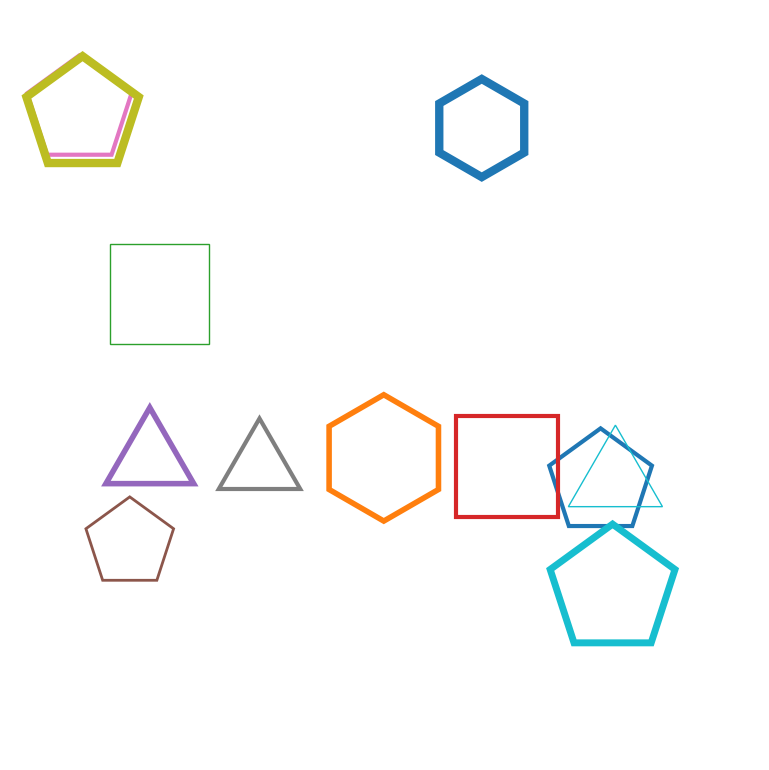[{"shape": "hexagon", "thickness": 3, "radius": 0.32, "center": [0.626, 0.834]}, {"shape": "pentagon", "thickness": 1.5, "radius": 0.35, "center": [0.78, 0.374]}, {"shape": "hexagon", "thickness": 2, "radius": 0.41, "center": [0.498, 0.405]}, {"shape": "square", "thickness": 0.5, "radius": 0.32, "center": [0.207, 0.618]}, {"shape": "square", "thickness": 1.5, "radius": 0.33, "center": [0.659, 0.394]}, {"shape": "triangle", "thickness": 2, "radius": 0.33, "center": [0.195, 0.405]}, {"shape": "pentagon", "thickness": 1, "radius": 0.3, "center": [0.169, 0.295]}, {"shape": "pentagon", "thickness": 1.5, "radius": 0.36, "center": [0.103, 0.857]}, {"shape": "triangle", "thickness": 1.5, "radius": 0.31, "center": [0.337, 0.395]}, {"shape": "pentagon", "thickness": 3, "radius": 0.38, "center": [0.107, 0.85]}, {"shape": "triangle", "thickness": 0.5, "radius": 0.35, "center": [0.799, 0.377]}, {"shape": "pentagon", "thickness": 2.5, "radius": 0.43, "center": [0.796, 0.234]}]